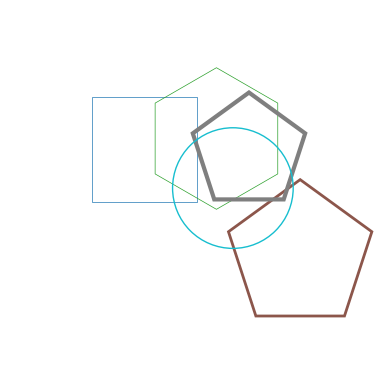[{"shape": "square", "thickness": 0.5, "radius": 0.68, "center": [0.376, 0.611]}, {"shape": "hexagon", "thickness": 0.5, "radius": 0.92, "center": [0.562, 0.64]}, {"shape": "pentagon", "thickness": 2, "radius": 0.98, "center": [0.78, 0.338]}, {"shape": "pentagon", "thickness": 3, "radius": 0.77, "center": [0.647, 0.606]}, {"shape": "circle", "thickness": 1, "radius": 0.78, "center": [0.605, 0.511]}]